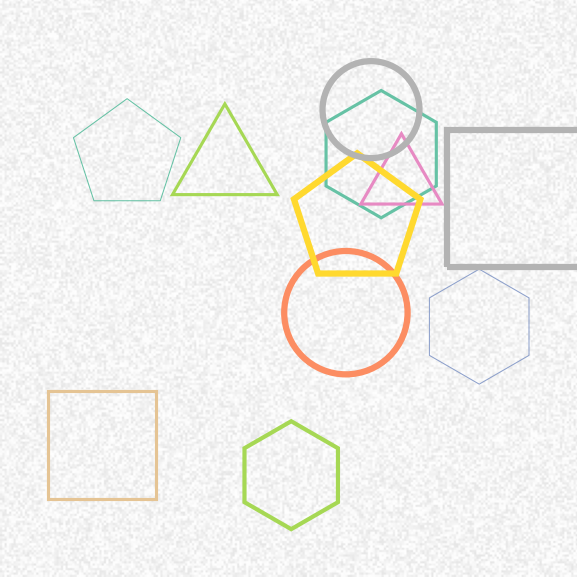[{"shape": "hexagon", "thickness": 1.5, "radius": 0.55, "center": [0.66, 0.732]}, {"shape": "pentagon", "thickness": 0.5, "radius": 0.49, "center": [0.22, 0.731]}, {"shape": "circle", "thickness": 3, "radius": 0.53, "center": [0.599, 0.458]}, {"shape": "hexagon", "thickness": 0.5, "radius": 0.5, "center": [0.83, 0.434]}, {"shape": "triangle", "thickness": 1.5, "radius": 0.41, "center": [0.695, 0.686]}, {"shape": "triangle", "thickness": 1.5, "radius": 0.52, "center": [0.389, 0.714]}, {"shape": "hexagon", "thickness": 2, "radius": 0.47, "center": [0.504, 0.176]}, {"shape": "pentagon", "thickness": 3, "radius": 0.58, "center": [0.618, 0.619]}, {"shape": "square", "thickness": 1.5, "radius": 0.47, "center": [0.177, 0.229]}, {"shape": "circle", "thickness": 3, "radius": 0.42, "center": [0.642, 0.809]}, {"shape": "square", "thickness": 3, "radius": 0.59, "center": [0.892, 0.656]}]